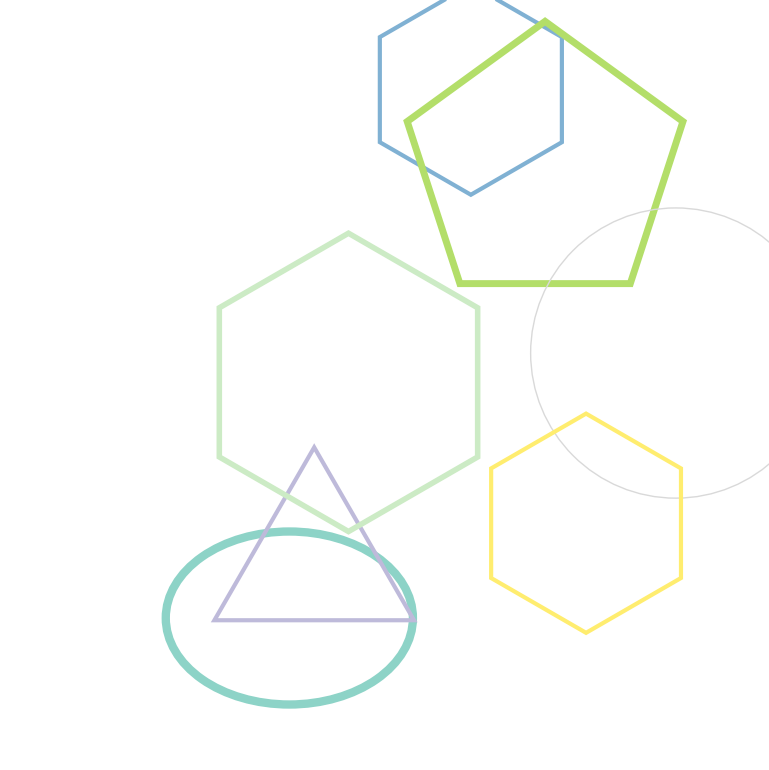[{"shape": "oval", "thickness": 3, "radius": 0.8, "center": [0.376, 0.197]}, {"shape": "triangle", "thickness": 1.5, "radius": 0.75, "center": [0.408, 0.269]}, {"shape": "hexagon", "thickness": 1.5, "radius": 0.68, "center": [0.612, 0.884]}, {"shape": "pentagon", "thickness": 2.5, "radius": 0.94, "center": [0.708, 0.784]}, {"shape": "circle", "thickness": 0.5, "radius": 0.94, "center": [0.878, 0.542]}, {"shape": "hexagon", "thickness": 2, "radius": 0.97, "center": [0.453, 0.503]}, {"shape": "hexagon", "thickness": 1.5, "radius": 0.71, "center": [0.761, 0.32]}]